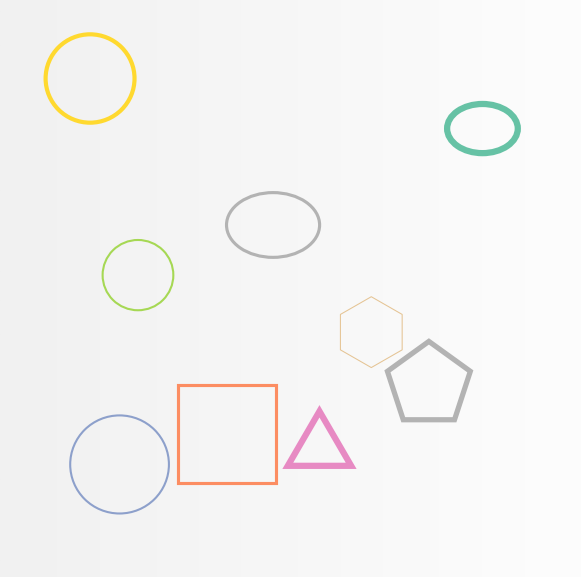[{"shape": "oval", "thickness": 3, "radius": 0.3, "center": [0.83, 0.777]}, {"shape": "square", "thickness": 1.5, "radius": 0.42, "center": [0.39, 0.247]}, {"shape": "circle", "thickness": 1, "radius": 0.42, "center": [0.206, 0.195]}, {"shape": "triangle", "thickness": 3, "radius": 0.31, "center": [0.55, 0.224]}, {"shape": "circle", "thickness": 1, "radius": 0.3, "center": [0.237, 0.523]}, {"shape": "circle", "thickness": 2, "radius": 0.38, "center": [0.155, 0.863]}, {"shape": "hexagon", "thickness": 0.5, "radius": 0.31, "center": [0.639, 0.424]}, {"shape": "pentagon", "thickness": 2.5, "radius": 0.37, "center": [0.738, 0.333]}, {"shape": "oval", "thickness": 1.5, "radius": 0.4, "center": [0.47, 0.61]}]